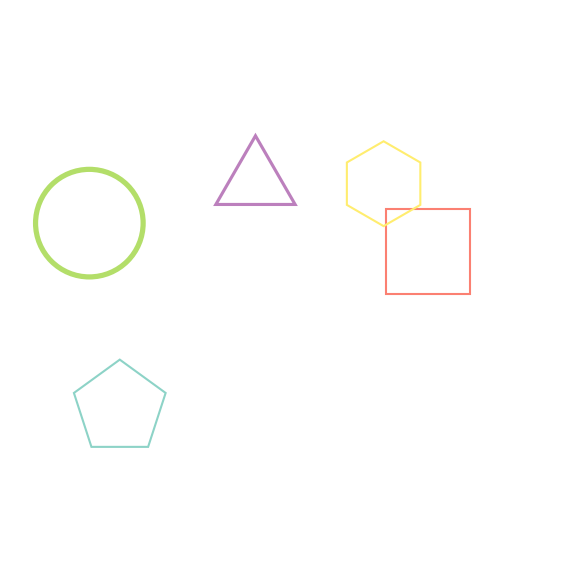[{"shape": "pentagon", "thickness": 1, "radius": 0.42, "center": [0.207, 0.293]}, {"shape": "square", "thickness": 1, "radius": 0.37, "center": [0.741, 0.564]}, {"shape": "circle", "thickness": 2.5, "radius": 0.47, "center": [0.155, 0.613]}, {"shape": "triangle", "thickness": 1.5, "radius": 0.4, "center": [0.442, 0.685]}, {"shape": "hexagon", "thickness": 1, "radius": 0.37, "center": [0.664, 0.681]}]